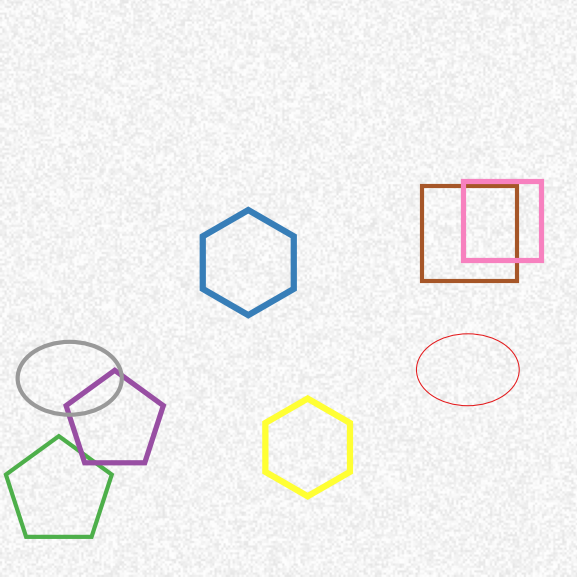[{"shape": "oval", "thickness": 0.5, "radius": 0.44, "center": [0.81, 0.359]}, {"shape": "hexagon", "thickness": 3, "radius": 0.45, "center": [0.43, 0.544]}, {"shape": "pentagon", "thickness": 2, "radius": 0.48, "center": [0.102, 0.148]}, {"shape": "pentagon", "thickness": 2.5, "radius": 0.44, "center": [0.199, 0.269]}, {"shape": "hexagon", "thickness": 3, "radius": 0.42, "center": [0.533, 0.224]}, {"shape": "square", "thickness": 2, "radius": 0.41, "center": [0.813, 0.595]}, {"shape": "square", "thickness": 2.5, "radius": 0.34, "center": [0.869, 0.617]}, {"shape": "oval", "thickness": 2, "radius": 0.45, "center": [0.121, 0.344]}]